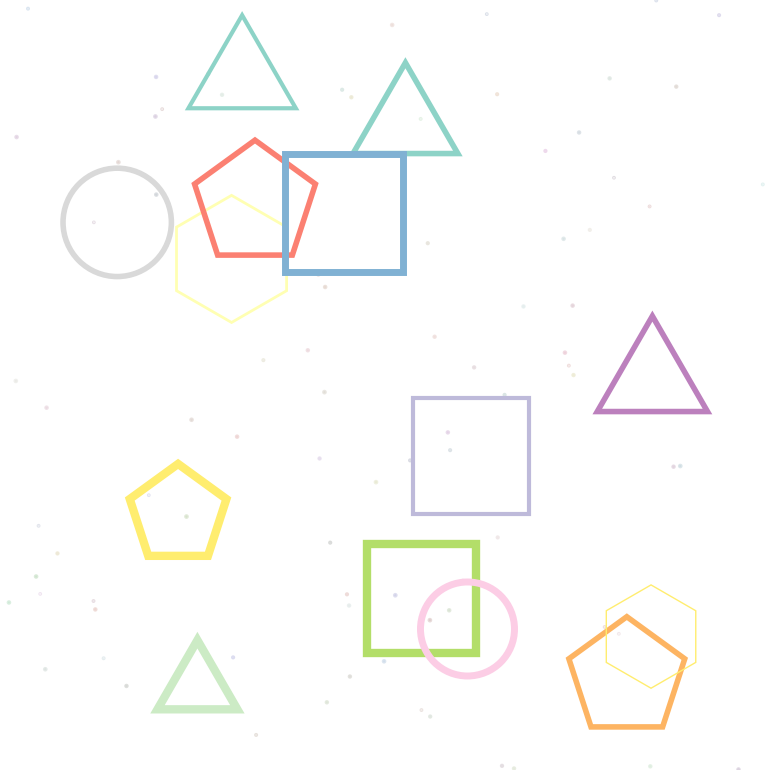[{"shape": "triangle", "thickness": 1.5, "radius": 0.4, "center": [0.314, 0.9]}, {"shape": "triangle", "thickness": 2, "radius": 0.39, "center": [0.527, 0.84]}, {"shape": "hexagon", "thickness": 1, "radius": 0.41, "center": [0.301, 0.664]}, {"shape": "square", "thickness": 1.5, "radius": 0.38, "center": [0.612, 0.407]}, {"shape": "pentagon", "thickness": 2, "radius": 0.41, "center": [0.331, 0.735]}, {"shape": "square", "thickness": 2.5, "radius": 0.38, "center": [0.447, 0.724]}, {"shape": "pentagon", "thickness": 2, "radius": 0.4, "center": [0.814, 0.12]}, {"shape": "square", "thickness": 3, "radius": 0.36, "center": [0.547, 0.223]}, {"shape": "circle", "thickness": 2.5, "radius": 0.31, "center": [0.607, 0.183]}, {"shape": "circle", "thickness": 2, "radius": 0.35, "center": [0.152, 0.711]}, {"shape": "triangle", "thickness": 2, "radius": 0.41, "center": [0.847, 0.507]}, {"shape": "triangle", "thickness": 3, "radius": 0.3, "center": [0.256, 0.109]}, {"shape": "hexagon", "thickness": 0.5, "radius": 0.34, "center": [0.845, 0.173]}, {"shape": "pentagon", "thickness": 3, "radius": 0.33, "center": [0.231, 0.332]}]